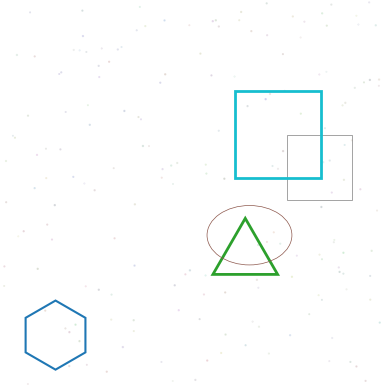[{"shape": "hexagon", "thickness": 1.5, "radius": 0.45, "center": [0.144, 0.13]}, {"shape": "triangle", "thickness": 2, "radius": 0.49, "center": [0.637, 0.336]}, {"shape": "oval", "thickness": 0.5, "radius": 0.55, "center": [0.648, 0.389]}, {"shape": "square", "thickness": 0.5, "radius": 0.42, "center": [0.83, 0.565]}, {"shape": "square", "thickness": 2, "radius": 0.56, "center": [0.722, 0.65]}]